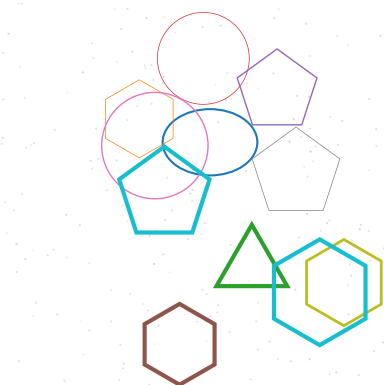[{"shape": "oval", "thickness": 1.5, "radius": 0.61, "center": [0.545, 0.63]}, {"shape": "hexagon", "thickness": 0.5, "radius": 0.51, "center": [0.362, 0.691]}, {"shape": "triangle", "thickness": 3, "radius": 0.53, "center": [0.654, 0.31]}, {"shape": "circle", "thickness": 0.5, "radius": 0.6, "center": [0.528, 0.848]}, {"shape": "pentagon", "thickness": 1, "radius": 0.54, "center": [0.72, 0.764]}, {"shape": "hexagon", "thickness": 3, "radius": 0.52, "center": [0.466, 0.106]}, {"shape": "circle", "thickness": 1, "radius": 0.69, "center": [0.402, 0.622]}, {"shape": "pentagon", "thickness": 0.5, "radius": 0.6, "center": [0.769, 0.55]}, {"shape": "hexagon", "thickness": 2, "radius": 0.56, "center": [0.893, 0.266]}, {"shape": "pentagon", "thickness": 3, "radius": 0.62, "center": [0.427, 0.496]}, {"shape": "hexagon", "thickness": 3, "radius": 0.69, "center": [0.83, 0.241]}]